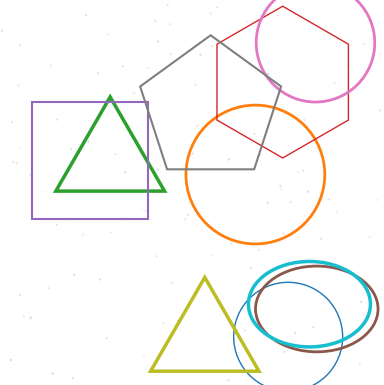[{"shape": "circle", "thickness": 1, "radius": 0.71, "center": [0.748, 0.125]}, {"shape": "circle", "thickness": 2, "radius": 0.9, "center": [0.663, 0.547]}, {"shape": "triangle", "thickness": 2.5, "radius": 0.81, "center": [0.286, 0.585]}, {"shape": "hexagon", "thickness": 1, "radius": 0.99, "center": [0.734, 0.787]}, {"shape": "square", "thickness": 1.5, "radius": 0.76, "center": [0.233, 0.583]}, {"shape": "oval", "thickness": 2, "radius": 0.8, "center": [0.823, 0.198]}, {"shape": "circle", "thickness": 2, "radius": 0.77, "center": [0.819, 0.889]}, {"shape": "pentagon", "thickness": 1.5, "radius": 0.96, "center": [0.547, 0.716]}, {"shape": "triangle", "thickness": 2.5, "radius": 0.81, "center": [0.532, 0.117]}, {"shape": "oval", "thickness": 2.5, "radius": 0.79, "center": [0.804, 0.21]}]